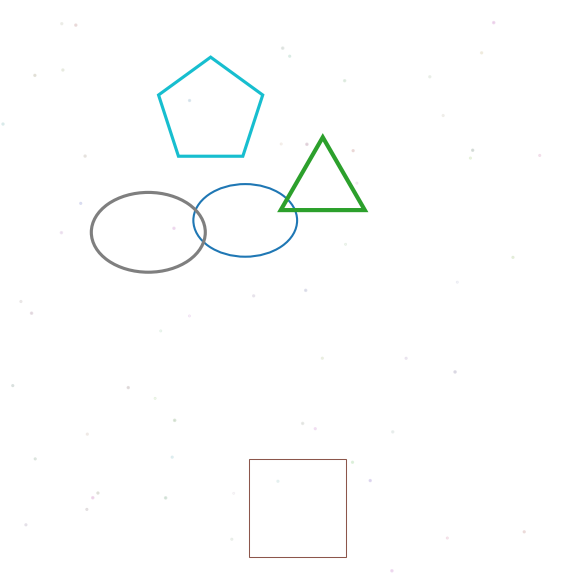[{"shape": "oval", "thickness": 1, "radius": 0.45, "center": [0.425, 0.617]}, {"shape": "triangle", "thickness": 2, "radius": 0.42, "center": [0.559, 0.677]}, {"shape": "square", "thickness": 0.5, "radius": 0.42, "center": [0.515, 0.12]}, {"shape": "oval", "thickness": 1.5, "radius": 0.49, "center": [0.257, 0.597]}, {"shape": "pentagon", "thickness": 1.5, "radius": 0.47, "center": [0.365, 0.805]}]